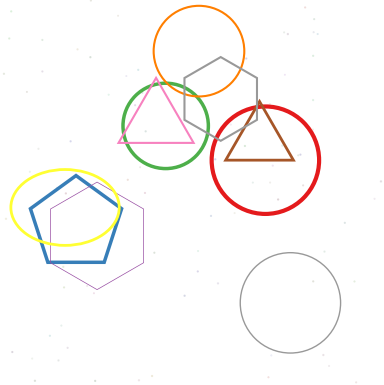[{"shape": "circle", "thickness": 3, "radius": 0.7, "center": [0.689, 0.584]}, {"shape": "pentagon", "thickness": 2.5, "radius": 0.62, "center": [0.197, 0.419]}, {"shape": "circle", "thickness": 2.5, "radius": 0.55, "center": [0.43, 0.673]}, {"shape": "hexagon", "thickness": 0.5, "radius": 0.7, "center": [0.252, 0.387]}, {"shape": "circle", "thickness": 1.5, "radius": 0.59, "center": [0.517, 0.867]}, {"shape": "oval", "thickness": 2, "radius": 0.7, "center": [0.169, 0.461]}, {"shape": "triangle", "thickness": 2, "radius": 0.51, "center": [0.674, 0.635]}, {"shape": "triangle", "thickness": 1.5, "radius": 0.56, "center": [0.405, 0.685]}, {"shape": "circle", "thickness": 1, "radius": 0.65, "center": [0.754, 0.213]}, {"shape": "hexagon", "thickness": 1.5, "radius": 0.54, "center": [0.573, 0.743]}]